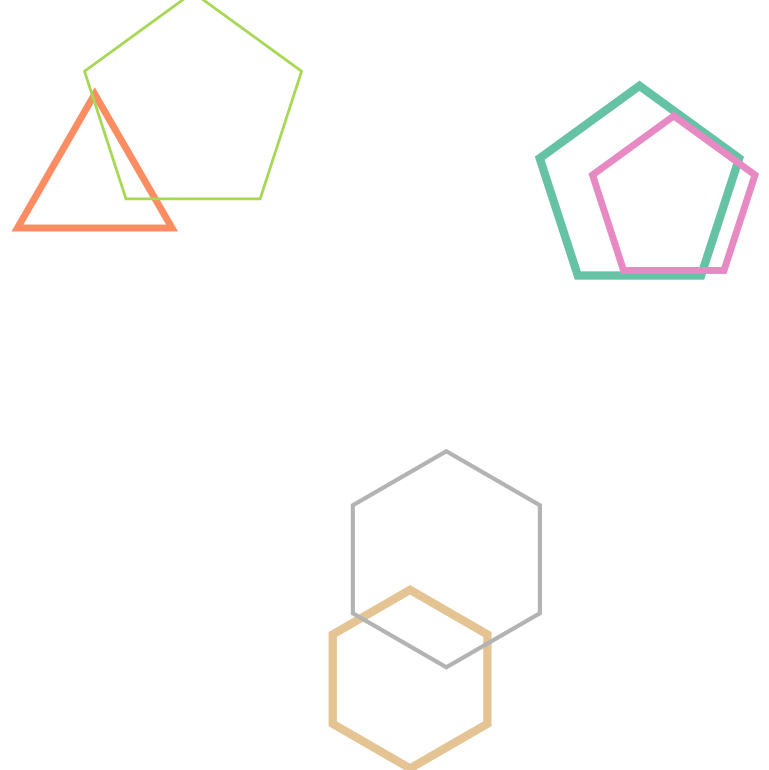[{"shape": "pentagon", "thickness": 3, "radius": 0.68, "center": [0.83, 0.752]}, {"shape": "triangle", "thickness": 2.5, "radius": 0.58, "center": [0.123, 0.762]}, {"shape": "pentagon", "thickness": 2.5, "radius": 0.55, "center": [0.875, 0.738]}, {"shape": "pentagon", "thickness": 1, "radius": 0.74, "center": [0.251, 0.862]}, {"shape": "hexagon", "thickness": 3, "radius": 0.58, "center": [0.533, 0.118]}, {"shape": "hexagon", "thickness": 1.5, "radius": 0.7, "center": [0.58, 0.274]}]